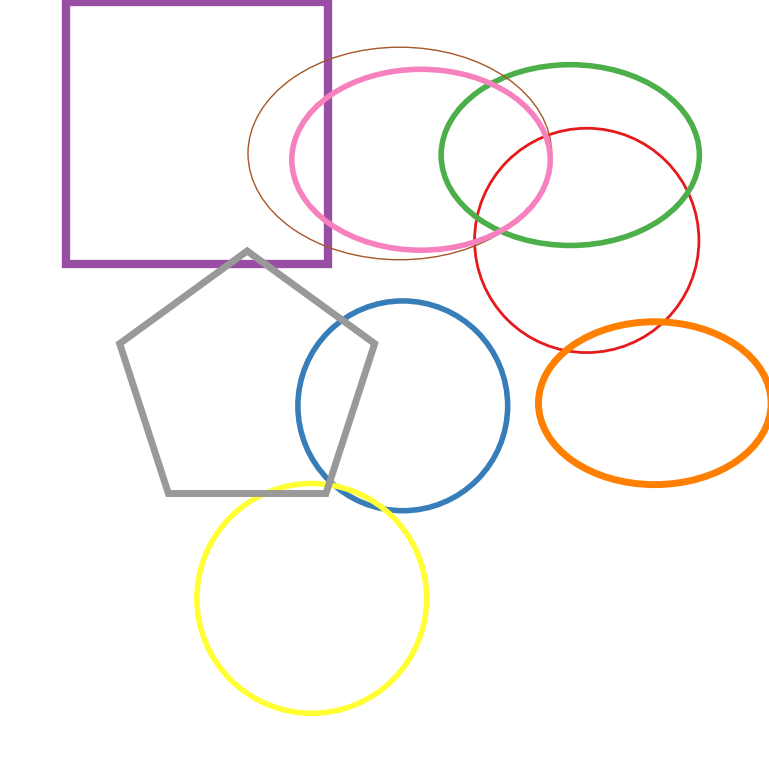[{"shape": "circle", "thickness": 1, "radius": 0.73, "center": [0.762, 0.688]}, {"shape": "circle", "thickness": 2, "radius": 0.68, "center": [0.523, 0.473]}, {"shape": "oval", "thickness": 2, "radius": 0.84, "center": [0.741, 0.799]}, {"shape": "square", "thickness": 3, "radius": 0.85, "center": [0.255, 0.828]}, {"shape": "oval", "thickness": 2.5, "radius": 0.76, "center": [0.85, 0.476]}, {"shape": "circle", "thickness": 2, "radius": 0.75, "center": [0.405, 0.223]}, {"shape": "oval", "thickness": 0.5, "radius": 0.99, "center": [0.519, 0.801]}, {"shape": "oval", "thickness": 2, "radius": 0.84, "center": [0.547, 0.793]}, {"shape": "pentagon", "thickness": 2.5, "radius": 0.87, "center": [0.321, 0.5]}]